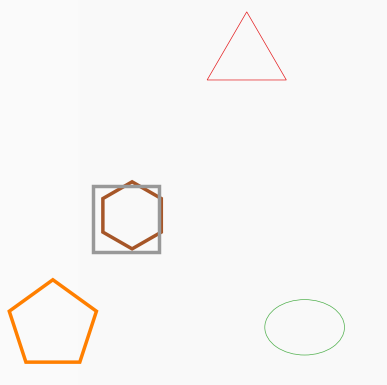[{"shape": "triangle", "thickness": 0.5, "radius": 0.59, "center": [0.637, 0.851]}, {"shape": "oval", "thickness": 0.5, "radius": 0.51, "center": [0.786, 0.15]}, {"shape": "pentagon", "thickness": 2.5, "radius": 0.59, "center": [0.136, 0.155]}, {"shape": "hexagon", "thickness": 2.5, "radius": 0.44, "center": [0.341, 0.441]}, {"shape": "square", "thickness": 2.5, "radius": 0.43, "center": [0.326, 0.431]}]